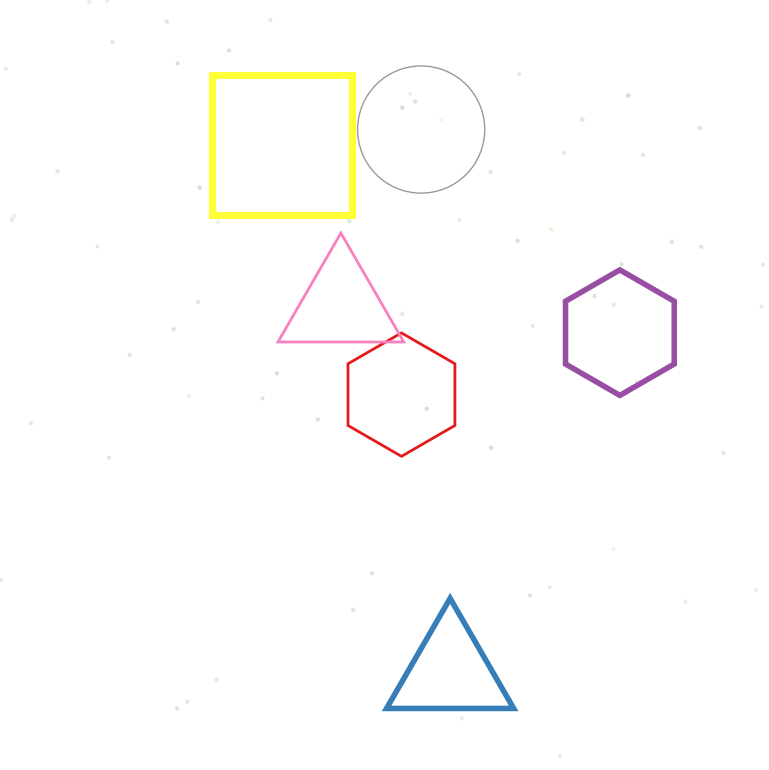[{"shape": "hexagon", "thickness": 1, "radius": 0.4, "center": [0.521, 0.488]}, {"shape": "triangle", "thickness": 2, "radius": 0.48, "center": [0.585, 0.128]}, {"shape": "hexagon", "thickness": 2, "radius": 0.41, "center": [0.805, 0.568]}, {"shape": "square", "thickness": 2.5, "radius": 0.45, "center": [0.367, 0.812]}, {"shape": "triangle", "thickness": 1, "radius": 0.47, "center": [0.443, 0.603]}, {"shape": "circle", "thickness": 0.5, "radius": 0.41, "center": [0.547, 0.832]}]